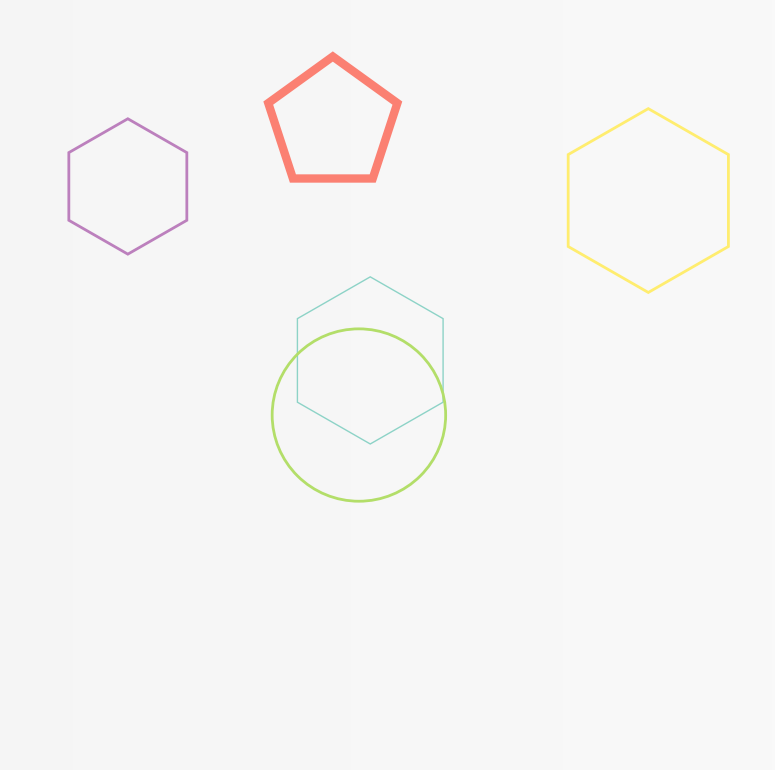[{"shape": "hexagon", "thickness": 0.5, "radius": 0.54, "center": [0.478, 0.532]}, {"shape": "pentagon", "thickness": 3, "radius": 0.44, "center": [0.429, 0.839]}, {"shape": "circle", "thickness": 1, "radius": 0.56, "center": [0.463, 0.461]}, {"shape": "hexagon", "thickness": 1, "radius": 0.44, "center": [0.165, 0.758]}, {"shape": "hexagon", "thickness": 1, "radius": 0.6, "center": [0.837, 0.74]}]